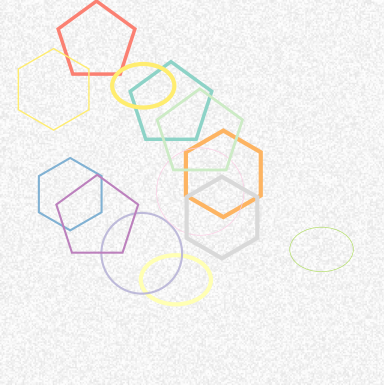[{"shape": "pentagon", "thickness": 2.5, "radius": 0.56, "center": [0.444, 0.728]}, {"shape": "oval", "thickness": 3, "radius": 0.46, "center": [0.457, 0.273]}, {"shape": "circle", "thickness": 1.5, "radius": 0.52, "center": [0.368, 0.342]}, {"shape": "pentagon", "thickness": 2.5, "radius": 0.52, "center": [0.251, 0.892]}, {"shape": "hexagon", "thickness": 1.5, "radius": 0.47, "center": [0.182, 0.496]}, {"shape": "hexagon", "thickness": 3, "radius": 0.56, "center": [0.58, 0.548]}, {"shape": "oval", "thickness": 0.5, "radius": 0.41, "center": [0.835, 0.352]}, {"shape": "circle", "thickness": 0.5, "radius": 0.57, "center": [0.52, 0.502]}, {"shape": "hexagon", "thickness": 3, "radius": 0.53, "center": [0.577, 0.435]}, {"shape": "pentagon", "thickness": 1.5, "radius": 0.56, "center": [0.253, 0.434]}, {"shape": "pentagon", "thickness": 2, "radius": 0.58, "center": [0.519, 0.653]}, {"shape": "oval", "thickness": 3, "radius": 0.4, "center": [0.372, 0.777]}, {"shape": "hexagon", "thickness": 1, "radius": 0.53, "center": [0.139, 0.768]}]